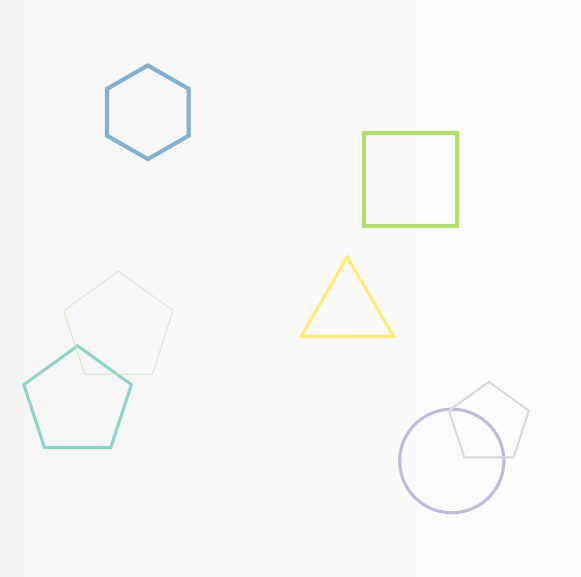[{"shape": "pentagon", "thickness": 1.5, "radius": 0.49, "center": [0.134, 0.303]}, {"shape": "circle", "thickness": 1.5, "radius": 0.45, "center": [0.777, 0.201]}, {"shape": "hexagon", "thickness": 2, "radius": 0.41, "center": [0.254, 0.805]}, {"shape": "square", "thickness": 2, "radius": 0.4, "center": [0.706, 0.689]}, {"shape": "pentagon", "thickness": 1, "radius": 0.36, "center": [0.841, 0.266]}, {"shape": "pentagon", "thickness": 0.5, "radius": 0.49, "center": [0.204, 0.431]}, {"shape": "triangle", "thickness": 1.5, "radius": 0.46, "center": [0.598, 0.463]}]